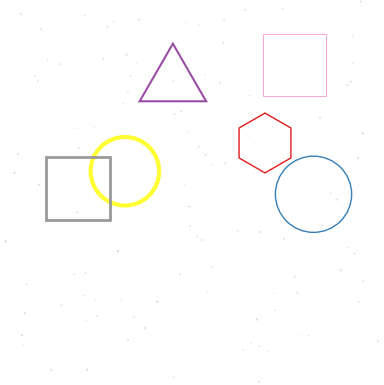[{"shape": "hexagon", "thickness": 1, "radius": 0.39, "center": [0.688, 0.629]}, {"shape": "circle", "thickness": 1, "radius": 0.5, "center": [0.814, 0.495]}, {"shape": "triangle", "thickness": 1.5, "radius": 0.5, "center": [0.449, 0.787]}, {"shape": "circle", "thickness": 3, "radius": 0.44, "center": [0.324, 0.555]}, {"shape": "square", "thickness": 0.5, "radius": 0.41, "center": [0.765, 0.831]}, {"shape": "square", "thickness": 2, "radius": 0.41, "center": [0.203, 0.511]}]